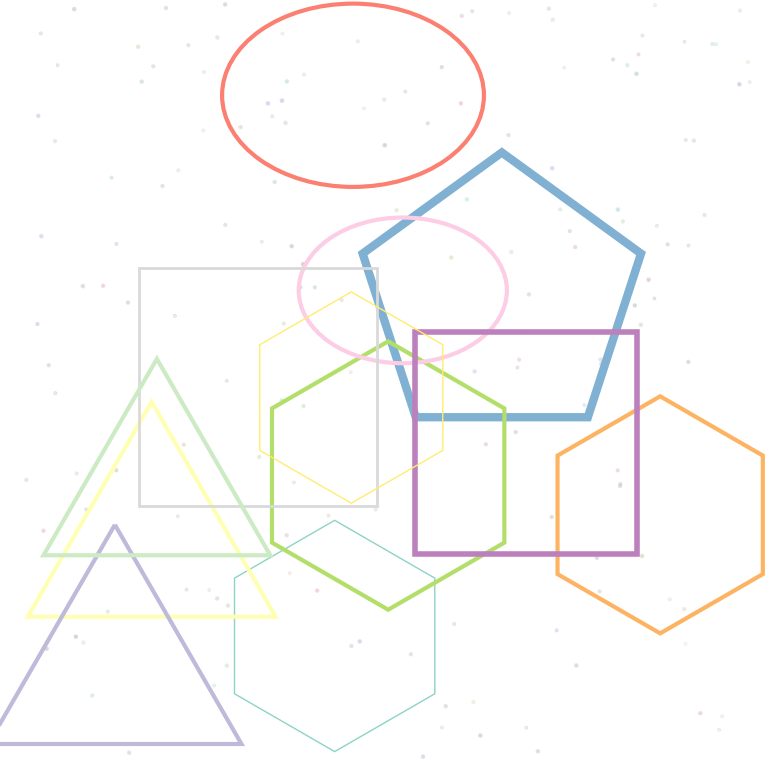[{"shape": "hexagon", "thickness": 0.5, "radius": 0.75, "center": [0.435, 0.174]}, {"shape": "triangle", "thickness": 1.5, "radius": 0.93, "center": [0.197, 0.292]}, {"shape": "triangle", "thickness": 1.5, "radius": 0.95, "center": [0.149, 0.129]}, {"shape": "oval", "thickness": 1.5, "radius": 0.85, "center": [0.458, 0.876]}, {"shape": "pentagon", "thickness": 3, "radius": 0.95, "center": [0.652, 0.612]}, {"shape": "hexagon", "thickness": 1.5, "radius": 0.77, "center": [0.857, 0.331]}, {"shape": "hexagon", "thickness": 1.5, "radius": 0.87, "center": [0.504, 0.382]}, {"shape": "oval", "thickness": 1.5, "radius": 0.68, "center": [0.523, 0.623]}, {"shape": "square", "thickness": 1, "radius": 0.77, "center": [0.335, 0.497]}, {"shape": "square", "thickness": 2, "radius": 0.72, "center": [0.684, 0.425]}, {"shape": "triangle", "thickness": 1.5, "radius": 0.85, "center": [0.204, 0.364]}, {"shape": "hexagon", "thickness": 0.5, "radius": 0.69, "center": [0.456, 0.484]}]